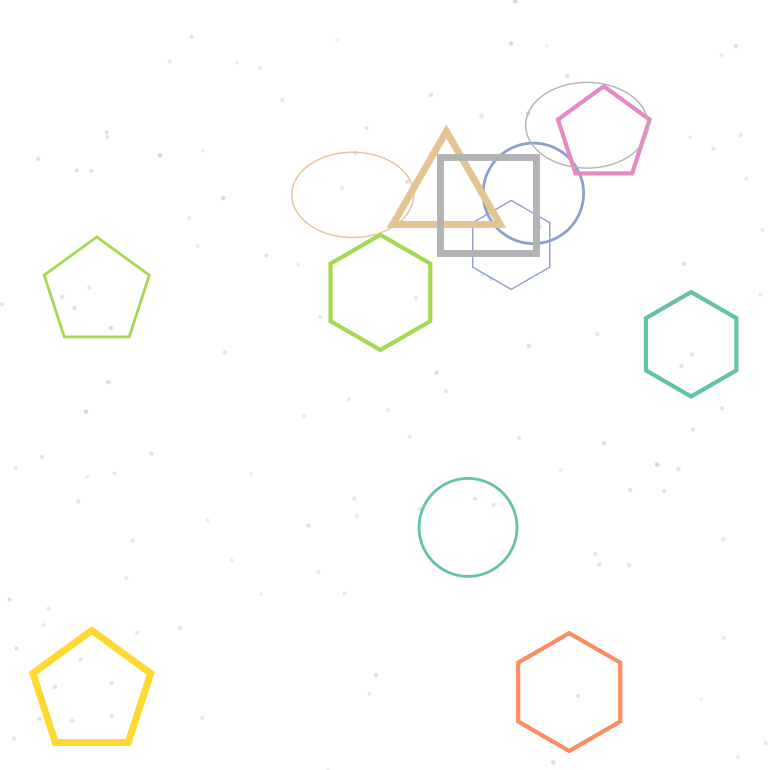[{"shape": "hexagon", "thickness": 1.5, "radius": 0.34, "center": [0.898, 0.553]}, {"shape": "circle", "thickness": 1, "radius": 0.32, "center": [0.608, 0.315]}, {"shape": "hexagon", "thickness": 1.5, "radius": 0.38, "center": [0.739, 0.101]}, {"shape": "hexagon", "thickness": 0.5, "radius": 0.29, "center": [0.664, 0.682]}, {"shape": "circle", "thickness": 1, "radius": 0.33, "center": [0.693, 0.749]}, {"shape": "pentagon", "thickness": 1.5, "radius": 0.31, "center": [0.784, 0.825]}, {"shape": "pentagon", "thickness": 1, "radius": 0.36, "center": [0.126, 0.621]}, {"shape": "hexagon", "thickness": 1.5, "radius": 0.37, "center": [0.494, 0.62]}, {"shape": "pentagon", "thickness": 2.5, "radius": 0.4, "center": [0.119, 0.101]}, {"shape": "triangle", "thickness": 2.5, "radius": 0.4, "center": [0.58, 0.749]}, {"shape": "oval", "thickness": 0.5, "radius": 0.4, "center": [0.458, 0.747]}, {"shape": "oval", "thickness": 0.5, "radius": 0.4, "center": [0.762, 0.837]}, {"shape": "square", "thickness": 2.5, "radius": 0.31, "center": [0.633, 0.733]}]